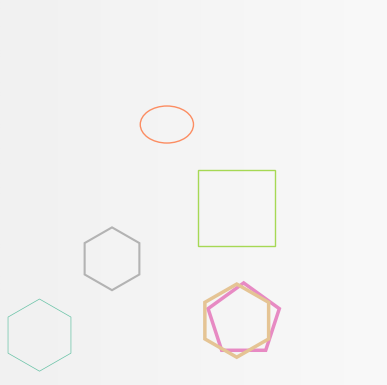[{"shape": "hexagon", "thickness": 0.5, "radius": 0.47, "center": [0.102, 0.13]}, {"shape": "oval", "thickness": 1, "radius": 0.34, "center": [0.431, 0.677]}, {"shape": "pentagon", "thickness": 2.5, "radius": 0.48, "center": [0.629, 0.168]}, {"shape": "square", "thickness": 1, "radius": 0.5, "center": [0.609, 0.46]}, {"shape": "hexagon", "thickness": 2.5, "radius": 0.48, "center": [0.611, 0.167]}, {"shape": "hexagon", "thickness": 1.5, "radius": 0.41, "center": [0.289, 0.328]}]